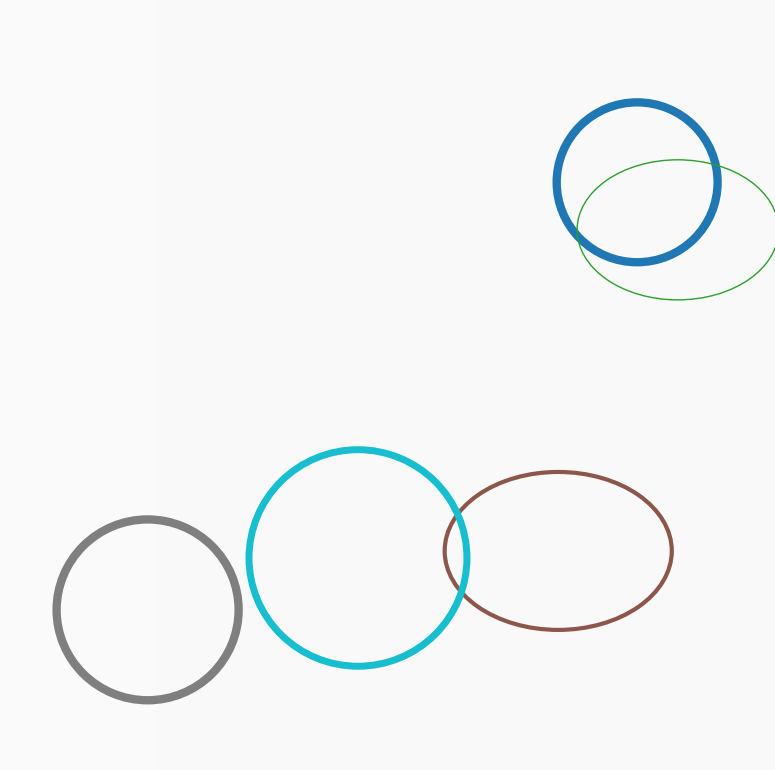[{"shape": "circle", "thickness": 3, "radius": 0.52, "center": [0.822, 0.763]}, {"shape": "oval", "thickness": 0.5, "radius": 0.65, "center": [0.875, 0.701]}, {"shape": "oval", "thickness": 1.5, "radius": 0.73, "center": [0.72, 0.285]}, {"shape": "circle", "thickness": 3, "radius": 0.59, "center": [0.19, 0.208]}, {"shape": "circle", "thickness": 2.5, "radius": 0.7, "center": [0.462, 0.275]}]